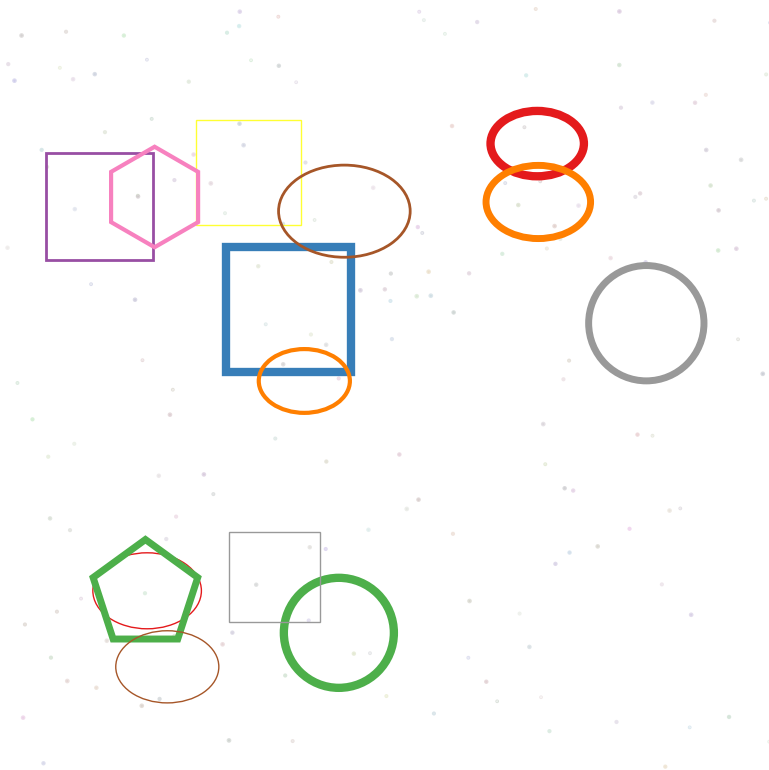[{"shape": "oval", "thickness": 3, "radius": 0.3, "center": [0.698, 0.813]}, {"shape": "oval", "thickness": 0.5, "radius": 0.35, "center": [0.191, 0.233]}, {"shape": "square", "thickness": 3, "radius": 0.41, "center": [0.374, 0.598]}, {"shape": "circle", "thickness": 3, "radius": 0.36, "center": [0.44, 0.178]}, {"shape": "pentagon", "thickness": 2.5, "radius": 0.36, "center": [0.189, 0.228]}, {"shape": "square", "thickness": 1, "radius": 0.35, "center": [0.13, 0.732]}, {"shape": "oval", "thickness": 2.5, "radius": 0.34, "center": [0.699, 0.738]}, {"shape": "oval", "thickness": 1.5, "radius": 0.3, "center": [0.395, 0.505]}, {"shape": "square", "thickness": 0.5, "radius": 0.34, "center": [0.323, 0.776]}, {"shape": "oval", "thickness": 1, "radius": 0.43, "center": [0.447, 0.726]}, {"shape": "oval", "thickness": 0.5, "radius": 0.33, "center": [0.217, 0.134]}, {"shape": "hexagon", "thickness": 1.5, "radius": 0.33, "center": [0.201, 0.744]}, {"shape": "square", "thickness": 0.5, "radius": 0.3, "center": [0.357, 0.251]}, {"shape": "circle", "thickness": 2.5, "radius": 0.37, "center": [0.839, 0.58]}]